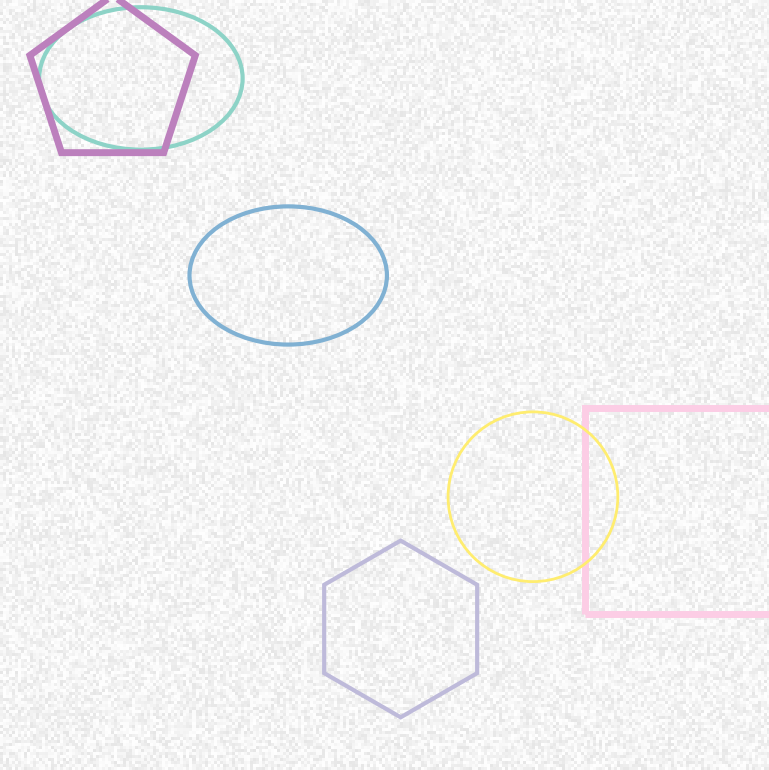[{"shape": "oval", "thickness": 1.5, "radius": 0.66, "center": [0.183, 0.898]}, {"shape": "hexagon", "thickness": 1.5, "radius": 0.57, "center": [0.52, 0.183]}, {"shape": "oval", "thickness": 1.5, "radius": 0.64, "center": [0.374, 0.642]}, {"shape": "square", "thickness": 2.5, "radius": 0.67, "center": [0.894, 0.336]}, {"shape": "pentagon", "thickness": 2.5, "radius": 0.56, "center": [0.146, 0.893]}, {"shape": "circle", "thickness": 1, "radius": 0.55, "center": [0.692, 0.355]}]